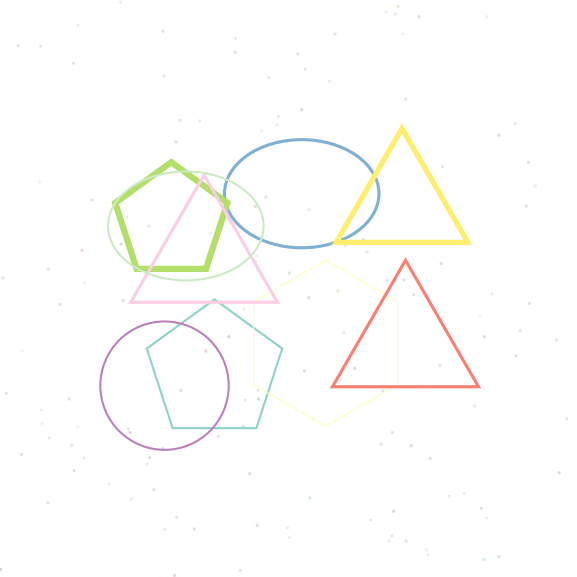[{"shape": "pentagon", "thickness": 1, "radius": 0.62, "center": [0.371, 0.357]}, {"shape": "hexagon", "thickness": 0.5, "radius": 0.72, "center": [0.564, 0.405]}, {"shape": "triangle", "thickness": 1.5, "radius": 0.73, "center": [0.702, 0.402]}, {"shape": "oval", "thickness": 1.5, "radius": 0.67, "center": [0.522, 0.664]}, {"shape": "pentagon", "thickness": 3, "radius": 0.51, "center": [0.297, 0.616]}, {"shape": "triangle", "thickness": 1.5, "radius": 0.73, "center": [0.353, 0.549]}, {"shape": "circle", "thickness": 1, "radius": 0.56, "center": [0.285, 0.331]}, {"shape": "oval", "thickness": 1, "radius": 0.67, "center": [0.322, 0.608]}, {"shape": "triangle", "thickness": 2.5, "radius": 0.66, "center": [0.696, 0.645]}]